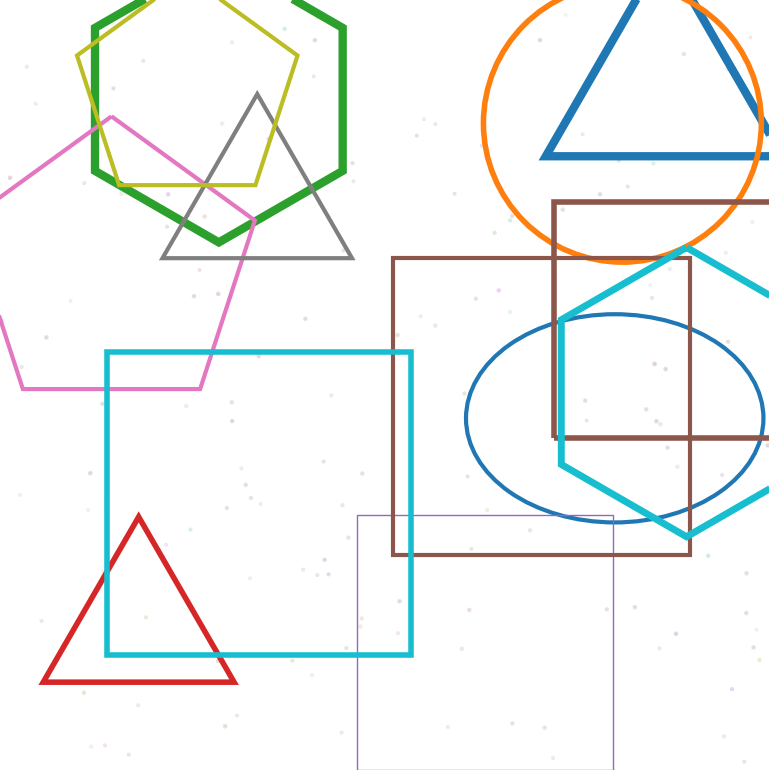[{"shape": "triangle", "thickness": 3, "radius": 0.89, "center": [0.862, 0.886]}, {"shape": "oval", "thickness": 1.5, "radius": 0.97, "center": [0.798, 0.457]}, {"shape": "circle", "thickness": 2, "radius": 0.9, "center": [0.808, 0.84]}, {"shape": "hexagon", "thickness": 3, "radius": 0.93, "center": [0.284, 0.871]}, {"shape": "triangle", "thickness": 2, "radius": 0.72, "center": [0.18, 0.186]}, {"shape": "square", "thickness": 0.5, "radius": 0.83, "center": [0.63, 0.165]}, {"shape": "square", "thickness": 2, "radius": 0.77, "center": [0.873, 0.585]}, {"shape": "square", "thickness": 1.5, "radius": 0.97, "center": [0.703, 0.472]}, {"shape": "pentagon", "thickness": 1.5, "radius": 0.98, "center": [0.145, 0.653]}, {"shape": "triangle", "thickness": 1.5, "radius": 0.71, "center": [0.334, 0.736]}, {"shape": "pentagon", "thickness": 1.5, "radius": 0.75, "center": [0.243, 0.881]}, {"shape": "square", "thickness": 2, "radius": 0.99, "center": [0.337, 0.346]}, {"shape": "hexagon", "thickness": 2.5, "radius": 0.94, "center": [0.892, 0.491]}]